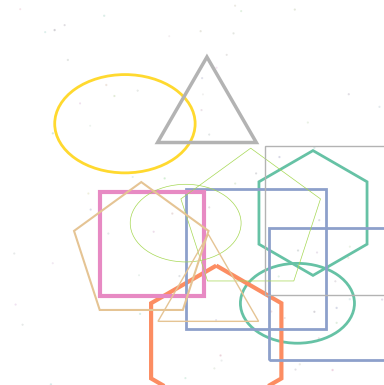[{"shape": "oval", "thickness": 2, "radius": 0.74, "center": [0.773, 0.212]}, {"shape": "hexagon", "thickness": 2, "radius": 0.81, "center": [0.813, 0.447]}, {"shape": "hexagon", "thickness": 3, "radius": 0.98, "center": [0.562, 0.115]}, {"shape": "square", "thickness": 2, "radius": 0.86, "center": [0.87, 0.236]}, {"shape": "square", "thickness": 2, "radius": 0.91, "center": [0.665, 0.327]}, {"shape": "square", "thickness": 3, "radius": 0.68, "center": [0.395, 0.366]}, {"shape": "pentagon", "thickness": 0.5, "radius": 0.95, "center": [0.651, 0.424]}, {"shape": "oval", "thickness": 0.5, "radius": 0.72, "center": [0.482, 0.42]}, {"shape": "oval", "thickness": 2, "radius": 0.91, "center": [0.324, 0.679]}, {"shape": "triangle", "thickness": 1, "radius": 0.75, "center": [0.541, 0.241]}, {"shape": "pentagon", "thickness": 1.5, "radius": 0.92, "center": [0.367, 0.343]}, {"shape": "square", "thickness": 1, "radius": 0.97, "center": [0.882, 0.427]}, {"shape": "triangle", "thickness": 2.5, "radius": 0.74, "center": [0.537, 0.704]}]